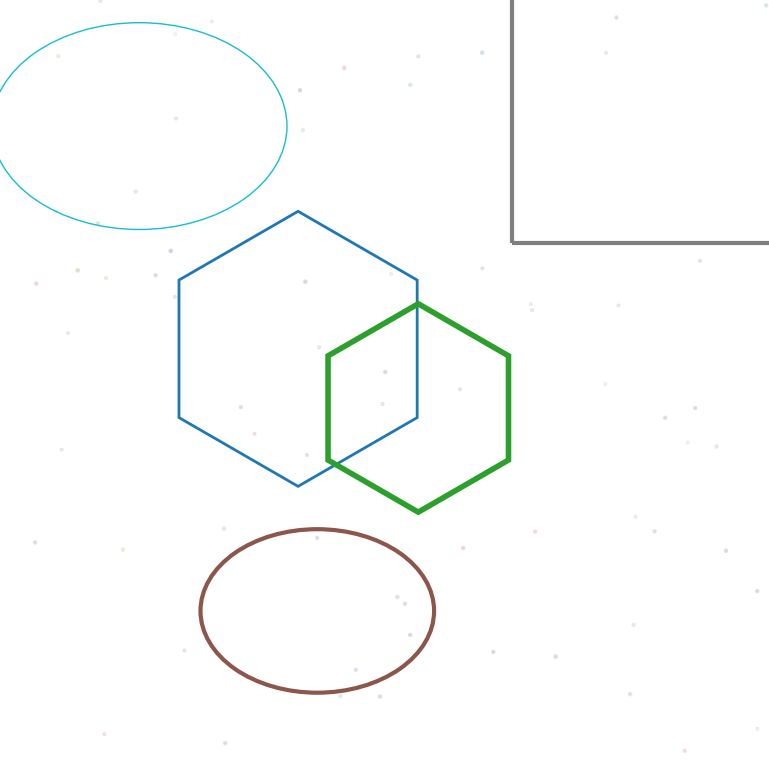[{"shape": "hexagon", "thickness": 1, "radius": 0.89, "center": [0.387, 0.547]}, {"shape": "hexagon", "thickness": 2, "radius": 0.68, "center": [0.543, 0.47]}, {"shape": "oval", "thickness": 1.5, "radius": 0.76, "center": [0.412, 0.207]}, {"shape": "square", "thickness": 1.5, "radius": 0.88, "center": [0.841, 0.861]}, {"shape": "oval", "thickness": 0.5, "radius": 0.96, "center": [0.181, 0.836]}]